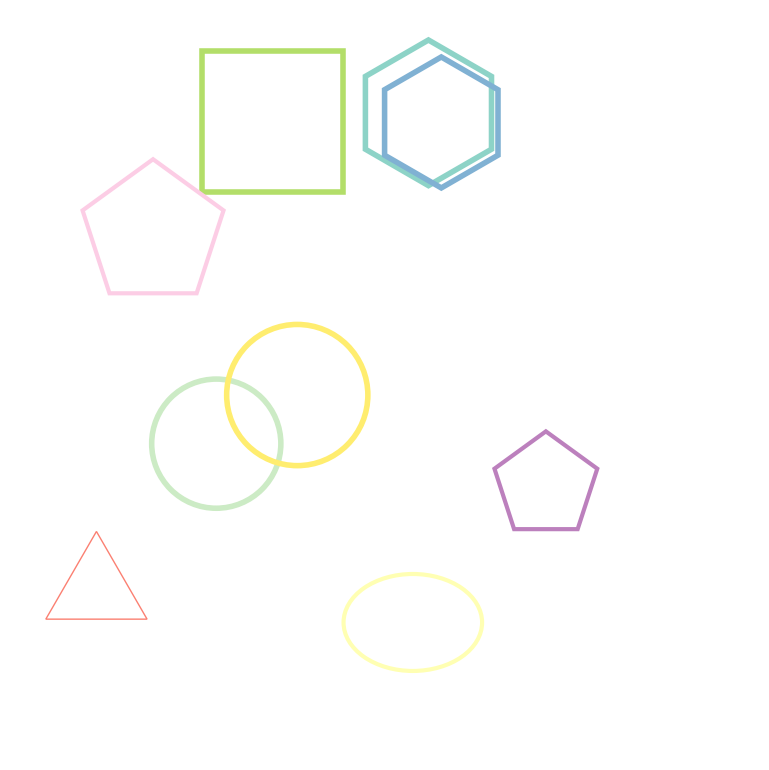[{"shape": "hexagon", "thickness": 2, "radius": 0.47, "center": [0.556, 0.853]}, {"shape": "oval", "thickness": 1.5, "radius": 0.45, "center": [0.536, 0.192]}, {"shape": "triangle", "thickness": 0.5, "radius": 0.38, "center": [0.125, 0.234]}, {"shape": "hexagon", "thickness": 2, "radius": 0.43, "center": [0.573, 0.841]}, {"shape": "square", "thickness": 2, "radius": 0.46, "center": [0.354, 0.843]}, {"shape": "pentagon", "thickness": 1.5, "radius": 0.48, "center": [0.199, 0.697]}, {"shape": "pentagon", "thickness": 1.5, "radius": 0.35, "center": [0.709, 0.37]}, {"shape": "circle", "thickness": 2, "radius": 0.42, "center": [0.281, 0.424]}, {"shape": "circle", "thickness": 2, "radius": 0.46, "center": [0.386, 0.487]}]